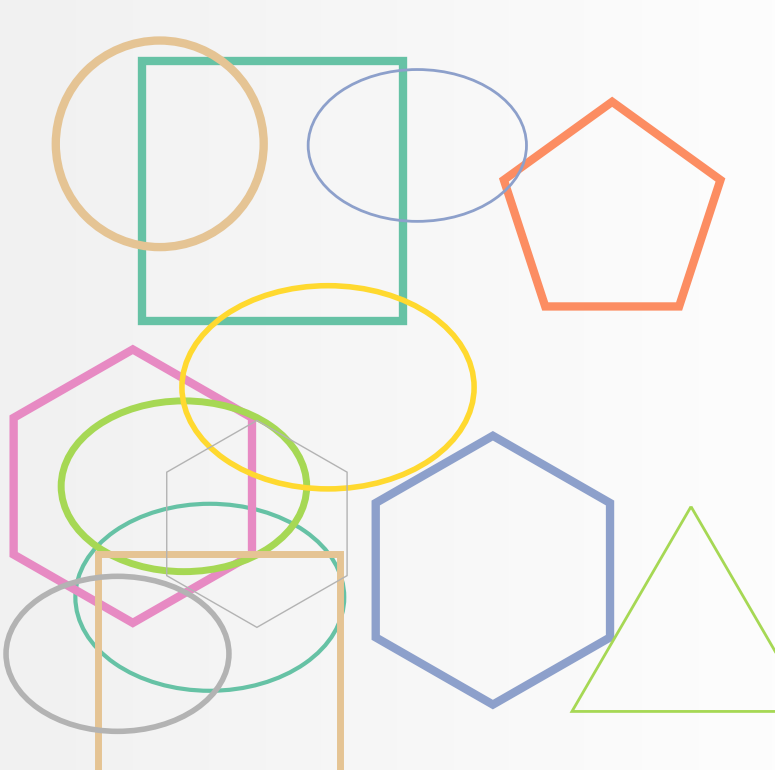[{"shape": "oval", "thickness": 1.5, "radius": 0.87, "center": [0.271, 0.224]}, {"shape": "square", "thickness": 3, "radius": 0.84, "center": [0.352, 0.752]}, {"shape": "pentagon", "thickness": 3, "radius": 0.73, "center": [0.79, 0.721]}, {"shape": "hexagon", "thickness": 3, "radius": 0.87, "center": [0.636, 0.259]}, {"shape": "oval", "thickness": 1, "radius": 0.7, "center": [0.538, 0.811]}, {"shape": "hexagon", "thickness": 3, "radius": 0.89, "center": [0.171, 0.369]}, {"shape": "triangle", "thickness": 1, "radius": 0.89, "center": [0.892, 0.165]}, {"shape": "oval", "thickness": 2.5, "radius": 0.79, "center": [0.237, 0.368]}, {"shape": "oval", "thickness": 2, "radius": 0.94, "center": [0.423, 0.497]}, {"shape": "circle", "thickness": 3, "radius": 0.67, "center": [0.206, 0.813]}, {"shape": "square", "thickness": 2.5, "radius": 0.78, "center": [0.283, 0.124]}, {"shape": "hexagon", "thickness": 0.5, "radius": 0.67, "center": [0.331, 0.32]}, {"shape": "oval", "thickness": 2, "radius": 0.72, "center": [0.152, 0.151]}]